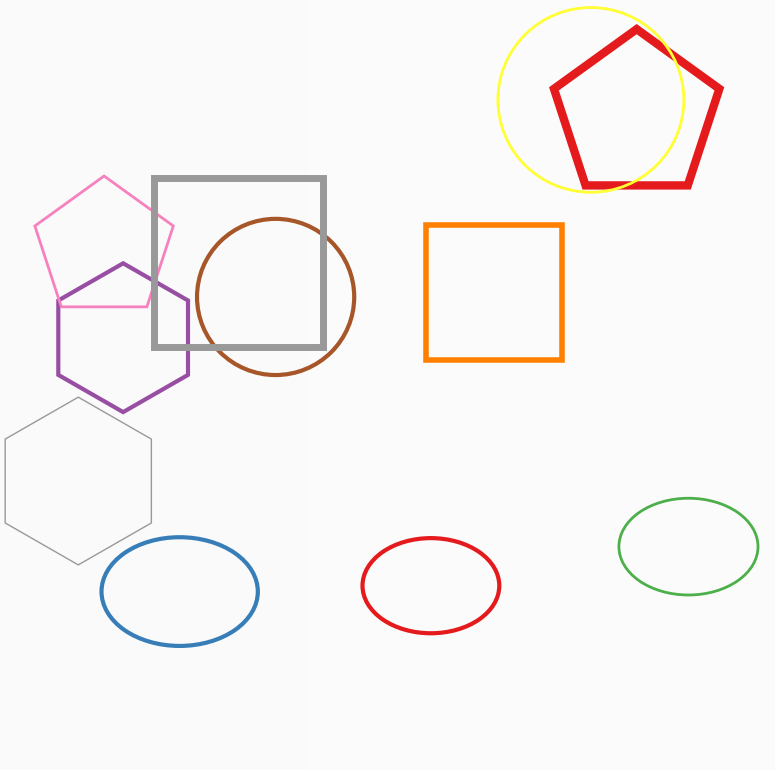[{"shape": "oval", "thickness": 1.5, "radius": 0.44, "center": [0.556, 0.239]}, {"shape": "pentagon", "thickness": 3, "radius": 0.56, "center": [0.822, 0.85]}, {"shape": "oval", "thickness": 1.5, "radius": 0.5, "center": [0.232, 0.232]}, {"shape": "oval", "thickness": 1, "radius": 0.45, "center": [0.888, 0.29]}, {"shape": "hexagon", "thickness": 1.5, "radius": 0.48, "center": [0.159, 0.561]}, {"shape": "square", "thickness": 2, "radius": 0.44, "center": [0.637, 0.62]}, {"shape": "circle", "thickness": 1, "radius": 0.6, "center": [0.762, 0.87]}, {"shape": "circle", "thickness": 1.5, "radius": 0.51, "center": [0.356, 0.614]}, {"shape": "pentagon", "thickness": 1, "radius": 0.47, "center": [0.134, 0.678]}, {"shape": "square", "thickness": 2.5, "radius": 0.55, "center": [0.308, 0.659]}, {"shape": "hexagon", "thickness": 0.5, "radius": 0.54, "center": [0.101, 0.375]}]